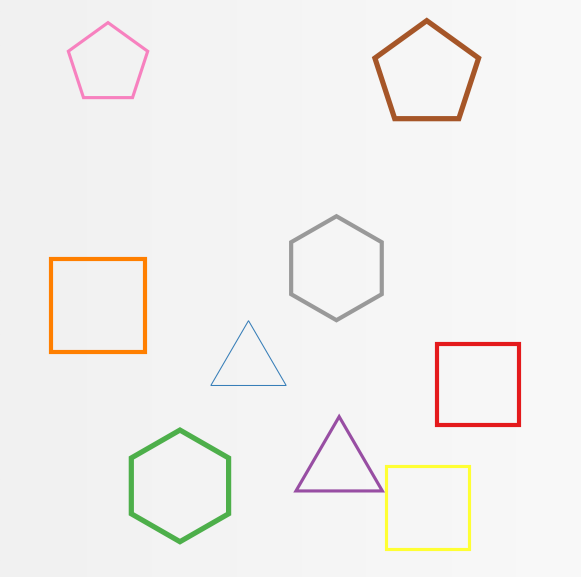[{"shape": "square", "thickness": 2, "radius": 0.35, "center": [0.822, 0.333]}, {"shape": "triangle", "thickness": 0.5, "radius": 0.37, "center": [0.428, 0.369]}, {"shape": "hexagon", "thickness": 2.5, "radius": 0.48, "center": [0.31, 0.158]}, {"shape": "triangle", "thickness": 1.5, "radius": 0.43, "center": [0.584, 0.192]}, {"shape": "square", "thickness": 2, "radius": 0.4, "center": [0.169, 0.47]}, {"shape": "square", "thickness": 1.5, "radius": 0.36, "center": [0.735, 0.121]}, {"shape": "pentagon", "thickness": 2.5, "radius": 0.47, "center": [0.734, 0.87]}, {"shape": "pentagon", "thickness": 1.5, "radius": 0.36, "center": [0.186, 0.888]}, {"shape": "hexagon", "thickness": 2, "radius": 0.45, "center": [0.579, 0.535]}]